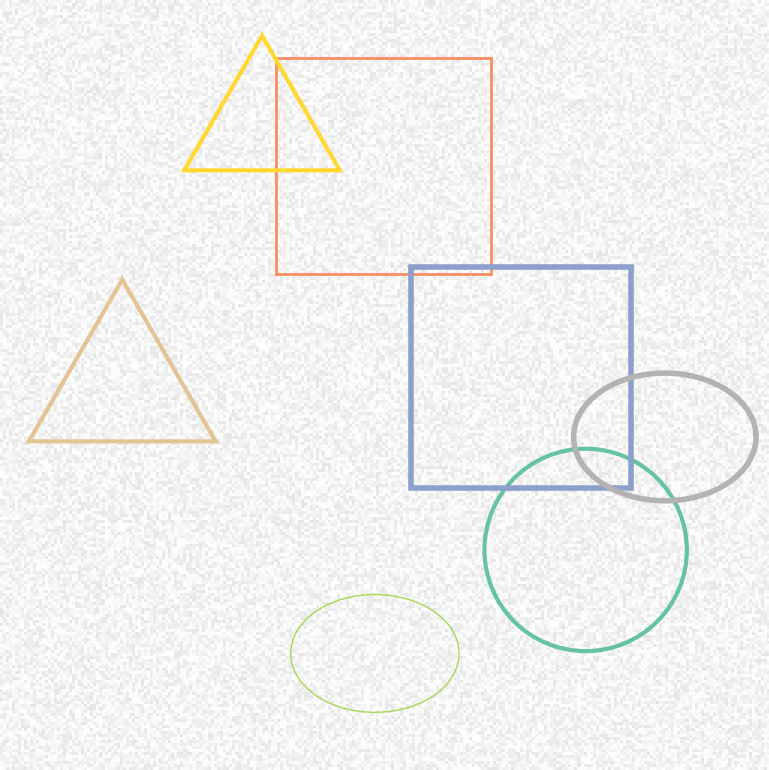[{"shape": "circle", "thickness": 1.5, "radius": 0.66, "center": [0.761, 0.286]}, {"shape": "square", "thickness": 1, "radius": 0.7, "center": [0.498, 0.785]}, {"shape": "square", "thickness": 2, "radius": 0.71, "center": [0.677, 0.51]}, {"shape": "oval", "thickness": 0.5, "radius": 0.55, "center": [0.487, 0.151]}, {"shape": "triangle", "thickness": 1.5, "radius": 0.58, "center": [0.34, 0.837]}, {"shape": "triangle", "thickness": 1.5, "radius": 0.7, "center": [0.159, 0.497]}, {"shape": "oval", "thickness": 2, "radius": 0.59, "center": [0.863, 0.433]}]